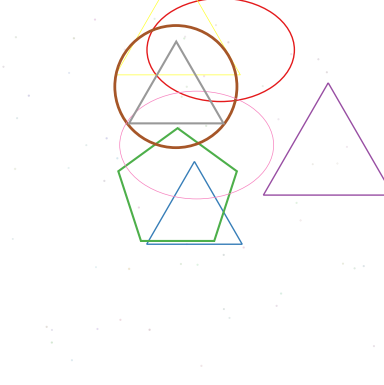[{"shape": "oval", "thickness": 1, "radius": 0.96, "center": [0.573, 0.87]}, {"shape": "triangle", "thickness": 1, "radius": 0.72, "center": [0.505, 0.437]}, {"shape": "pentagon", "thickness": 1.5, "radius": 0.81, "center": [0.461, 0.505]}, {"shape": "triangle", "thickness": 1, "radius": 0.97, "center": [0.852, 0.59]}, {"shape": "triangle", "thickness": 0.5, "radius": 0.94, "center": [0.462, 0.899]}, {"shape": "circle", "thickness": 2, "radius": 0.79, "center": [0.457, 0.775]}, {"shape": "oval", "thickness": 0.5, "radius": 1.0, "center": [0.511, 0.623]}, {"shape": "triangle", "thickness": 1.5, "radius": 0.71, "center": [0.458, 0.75]}]